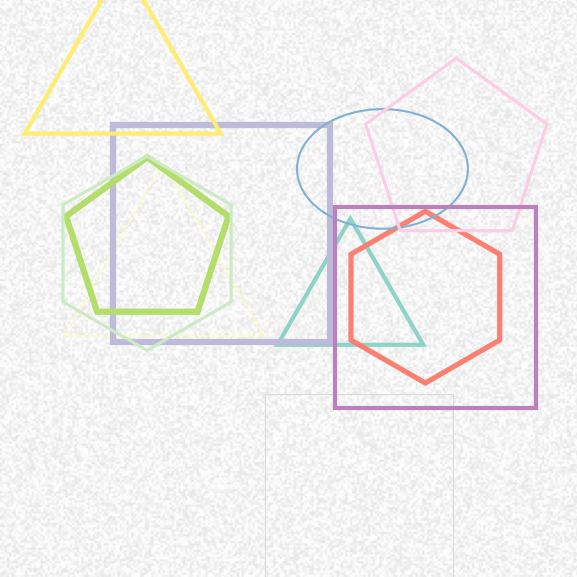[{"shape": "triangle", "thickness": 2, "radius": 0.73, "center": [0.607, 0.475]}, {"shape": "triangle", "thickness": 0.5, "radius": 1.0, "center": [0.283, 0.517]}, {"shape": "square", "thickness": 3, "radius": 0.94, "center": [0.383, 0.594]}, {"shape": "hexagon", "thickness": 2.5, "radius": 0.74, "center": [0.737, 0.485]}, {"shape": "oval", "thickness": 1, "radius": 0.74, "center": [0.662, 0.707]}, {"shape": "pentagon", "thickness": 3, "radius": 0.74, "center": [0.255, 0.579]}, {"shape": "pentagon", "thickness": 1.5, "radius": 0.83, "center": [0.79, 0.733]}, {"shape": "square", "thickness": 0.5, "radius": 0.82, "center": [0.622, 0.153]}, {"shape": "square", "thickness": 2, "radius": 0.87, "center": [0.755, 0.466]}, {"shape": "hexagon", "thickness": 1.5, "radius": 0.84, "center": [0.255, 0.561]}, {"shape": "triangle", "thickness": 2, "radius": 0.98, "center": [0.212, 0.866]}]